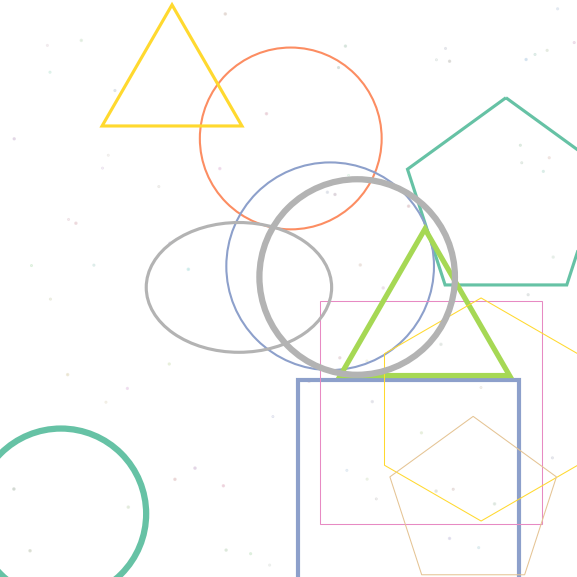[{"shape": "pentagon", "thickness": 1.5, "radius": 0.9, "center": [0.876, 0.651]}, {"shape": "circle", "thickness": 3, "radius": 0.74, "center": [0.106, 0.109]}, {"shape": "circle", "thickness": 1, "radius": 0.79, "center": [0.503, 0.759]}, {"shape": "circle", "thickness": 1, "radius": 0.9, "center": [0.572, 0.538]}, {"shape": "square", "thickness": 2, "radius": 0.95, "center": [0.707, 0.151]}, {"shape": "square", "thickness": 0.5, "radius": 0.96, "center": [0.746, 0.285]}, {"shape": "triangle", "thickness": 2.5, "radius": 0.85, "center": [0.736, 0.433]}, {"shape": "triangle", "thickness": 1.5, "radius": 0.7, "center": [0.298, 0.851]}, {"shape": "hexagon", "thickness": 0.5, "radius": 0.97, "center": [0.833, 0.29]}, {"shape": "pentagon", "thickness": 0.5, "radius": 0.76, "center": [0.819, 0.127]}, {"shape": "circle", "thickness": 3, "radius": 0.85, "center": [0.618, 0.519]}, {"shape": "oval", "thickness": 1.5, "radius": 0.8, "center": [0.414, 0.501]}]